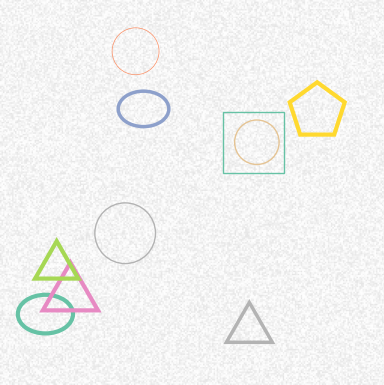[{"shape": "square", "thickness": 1, "radius": 0.4, "center": [0.659, 0.629]}, {"shape": "oval", "thickness": 3, "radius": 0.36, "center": [0.118, 0.184]}, {"shape": "circle", "thickness": 0.5, "radius": 0.3, "center": [0.352, 0.867]}, {"shape": "oval", "thickness": 2.5, "radius": 0.33, "center": [0.373, 0.717]}, {"shape": "triangle", "thickness": 3, "radius": 0.41, "center": [0.183, 0.235]}, {"shape": "triangle", "thickness": 3, "radius": 0.32, "center": [0.147, 0.309]}, {"shape": "pentagon", "thickness": 3, "radius": 0.38, "center": [0.824, 0.711]}, {"shape": "circle", "thickness": 1, "radius": 0.29, "center": [0.667, 0.631]}, {"shape": "triangle", "thickness": 2.5, "radius": 0.34, "center": [0.648, 0.145]}, {"shape": "circle", "thickness": 1, "radius": 0.39, "center": [0.325, 0.394]}]